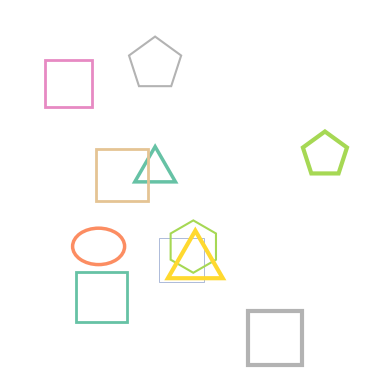[{"shape": "square", "thickness": 2, "radius": 0.33, "center": [0.264, 0.228]}, {"shape": "triangle", "thickness": 2.5, "radius": 0.31, "center": [0.403, 0.558]}, {"shape": "oval", "thickness": 2.5, "radius": 0.34, "center": [0.256, 0.36]}, {"shape": "square", "thickness": 0.5, "radius": 0.29, "center": [0.471, 0.324]}, {"shape": "square", "thickness": 2, "radius": 0.31, "center": [0.178, 0.784]}, {"shape": "hexagon", "thickness": 1.5, "radius": 0.34, "center": [0.502, 0.359]}, {"shape": "pentagon", "thickness": 3, "radius": 0.3, "center": [0.844, 0.598]}, {"shape": "triangle", "thickness": 3, "radius": 0.41, "center": [0.507, 0.319]}, {"shape": "square", "thickness": 2, "radius": 0.34, "center": [0.317, 0.545]}, {"shape": "square", "thickness": 3, "radius": 0.35, "center": [0.715, 0.122]}, {"shape": "pentagon", "thickness": 1.5, "radius": 0.36, "center": [0.403, 0.834]}]